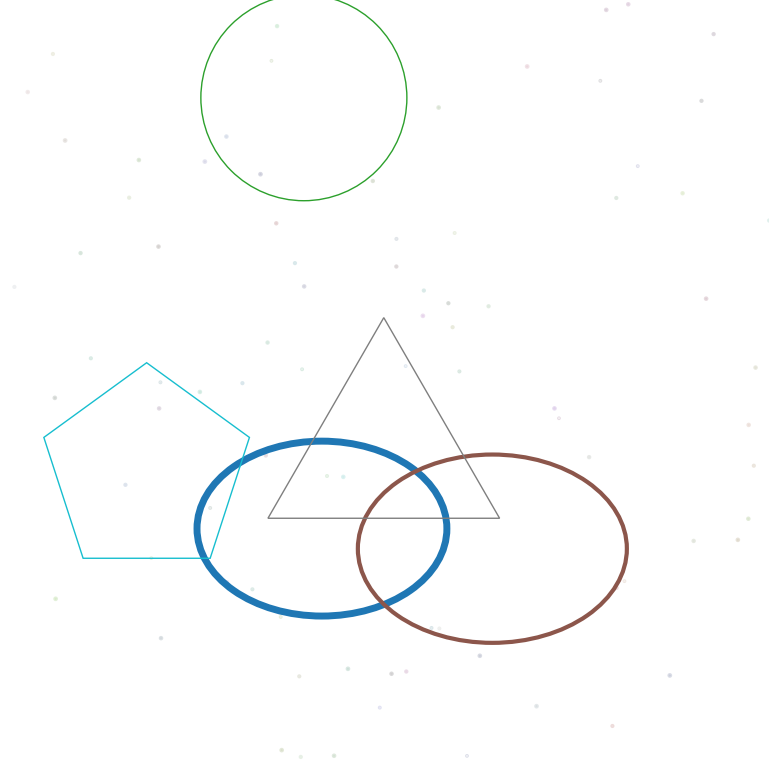[{"shape": "oval", "thickness": 2.5, "radius": 0.81, "center": [0.418, 0.314]}, {"shape": "circle", "thickness": 0.5, "radius": 0.67, "center": [0.395, 0.873]}, {"shape": "oval", "thickness": 1.5, "radius": 0.87, "center": [0.639, 0.287]}, {"shape": "triangle", "thickness": 0.5, "radius": 0.87, "center": [0.498, 0.414]}, {"shape": "pentagon", "thickness": 0.5, "radius": 0.7, "center": [0.19, 0.389]}]